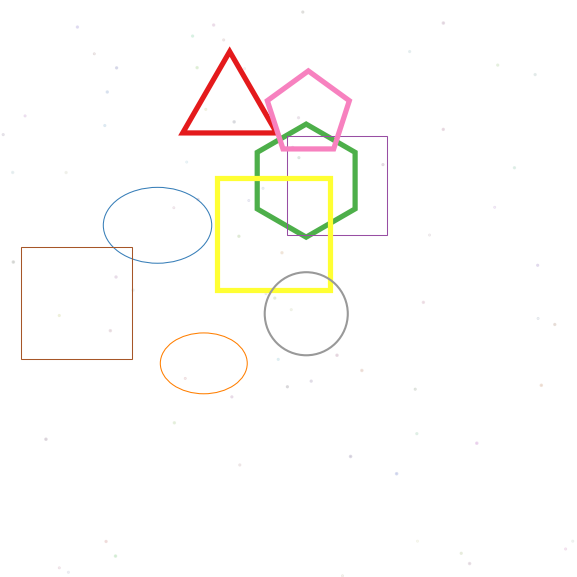[{"shape": "triangle", "thickness": 2.5, "radius": 0.47, "center": [0.398, 0.816]}, {"shape": "oval", "thickness": 0.5, "radius": 0.47, "center": [0.273, 0.609]}, {"shape": "hexagon", "thickness": 2.5, "radius": 0.49, "center": [0.53, 0.686]}, {"shape": "square", "thickness": 0.5, "radius": 0.43, "center": [0.583, 0.678]}, {"shape": "oval", "thickness": 0.5, "radius": 0.38, "center": [0.353, 0.37]}, {"shape": "square", "thickness": 2.5, "radius": 0.49, "center": [0.473, 0.594]}, {"shape": "square", "thickness": 0.5, "radius": 0.48, "center": [0.132, 0.474]}, {"shape": "pentagon", "thickness": 2.5, "radius": 0.37, "center": [0.534, 0.802]}, {"shape": "circle", "thickness": 1, "radius": 0.36, "center": [0.53, 0.456]}]